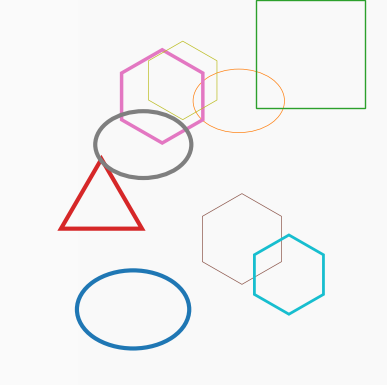[{"shape": "oval", "thickness": 3, "radius": 0.72, "center": [0.343, 0.196]}, {"shape": "oval", "thickness": 0.5, "radius": 0.59, "center": [0.616, 0.738]}, {"shape": "square", "thickness": 1, "radius": 0.7, "center": [0.801, 0.859]}, {"shape": "triangle", "thickness": 3, "radius": 0.6, "center": [0.262, 0.466]}, {"shape": "hexagon", "thickness": 0.5, "radius": 0.59, "center": [0.624, 0.379]}, {"shape": "hexagon", "thickness": 2.5, "radius": 0.61, "center": [0.419, 0.75]}, {"shape": "oval", "thickness": 3, "radius": 0.62, "center": [0.37, 0.624]}, {"shape": "hexagon", "thickness": 0.5, "radius": 0.51, "center": [0.472, 0.791]}, {"shape": "hexagon", "thickness": 2, "radius": 0.51, "center": [0.746, 0.287]}]